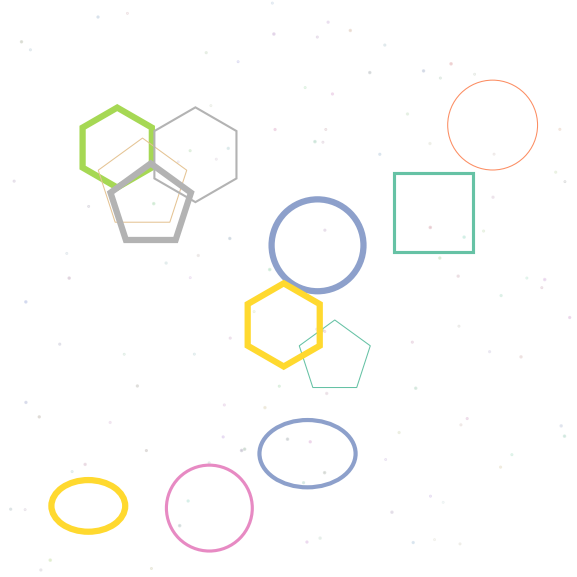[{"shape": "pentagon", "thickness": 0.5, "radius": 0.32, "center": [0.58, 0.38]}, {"shape": "square", "thickness": 1.5, "radius": 0.34, "center": [0.75, 0.631]}, {"shape": "circle", "thickness": 0.5, "radius": 0.39, "center": [0.853, 0.783]}, {"shape": "circle", "thickness": 3, "radius": 0.4, "center": [0.55, 0.574]}, {"shape": "oval", "thickness": 2, "radius": 0.42, "center": [0.533, 0.214]}, {"shape": "circle", "thickness": 1.5, "radius": 0.37, "center": [0.363, 0.119]}, {"shape": "hexagon", "thickness": 3, "radius": 0.35, "center": [0.203, 0.744]}, {"shape": "oval", "thickness": 3, "radius": 0.32, "center": [0.153, 0.123]}, {"shape": "hexagon", "thickness": 3, "radius": 0.36, "center": [0.491, 0.437]}, {"shape": "pentagon", "thickness": 0.5, "radius": 0.4, "center": [0.247, 0.68]}, {"shape": "hexagon", "thickness": 1, "radius": 0.41, "center": [0.338, 0.731]}, {"shape": "pentagon", "thickness": 3, "radius": 0.37, "center": [0.261, 0.643]}]